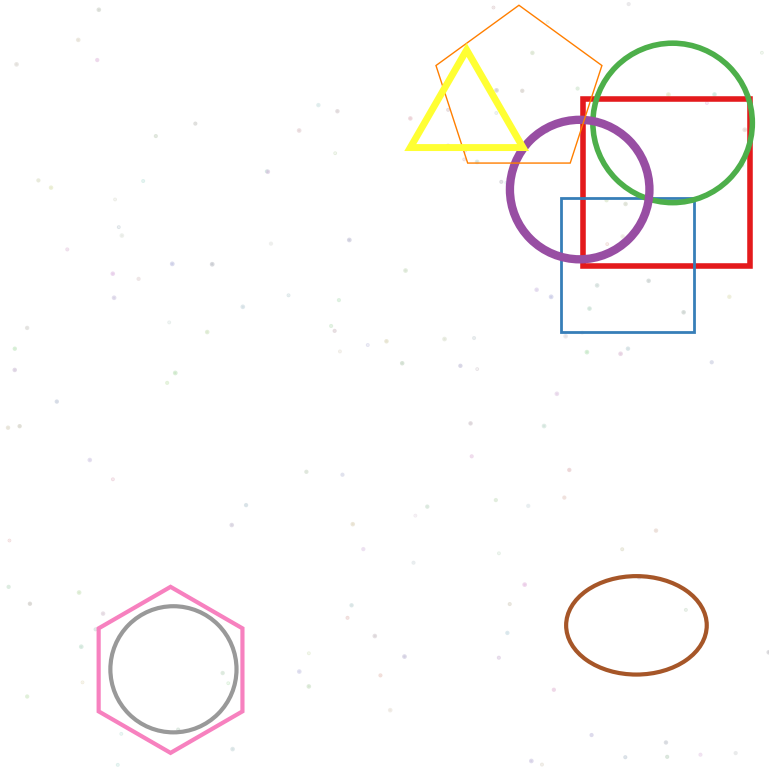[{"shape": "square", "thickness": 2, "radius": 0.54, "center": [0.865, 0.763]}, {"shape": "square", "thickness": 1, "radius": 0.43, "center": [0.815, 0.656]}, {"shape": "circle", "thickness": 2, "radius": 0.52, "center": [0.874, 0.84]}, {"shape": "circle", "thickness": 3, "radius": 0.45, "center": [0.753, 0.754]}, {"shape": "pentagon", "thickness": 0.5, "radius": 0.57, "center": [0.674, 0.88]}, {"shape": "triangle", "thickness": 2.5, "radius": 0.42, "center": [0.606, 0.851]}, {"shape": "oval", "thickness": 1.5, "radius": 0.46, "center": [0.827, 0.188]}, {"shape": "hexagon", "thickness": 1.5, "radius": 0.54, "center": [0.221, 0.13]}, {"shape": "circle", "thickness": 1.5, "radius": 0.41, "center": [0.225, 0.131]}]